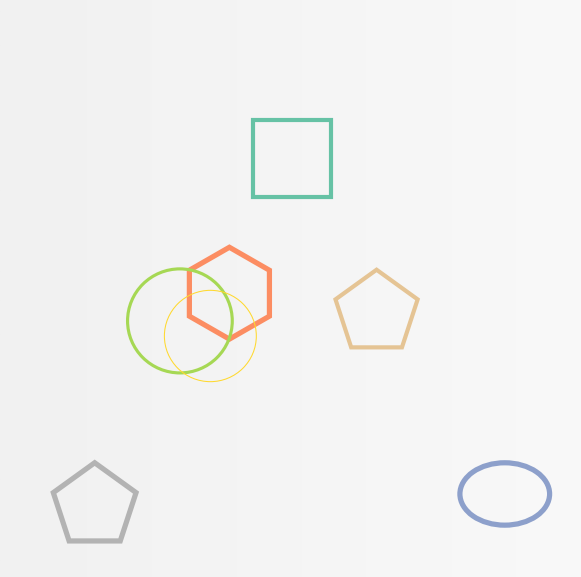[{"shape": "square", "thickness": 2, "radius": 0.33, "center": [0.503, 0.724]}, {"shape": "hexagon", "thickness": 2.5, "radius": 0.4, "center": [0.395, 0.491]}, {"shape": "oval", "thickness": 2.5, "radius": 0.39, "center": [0.868, 0.144]}, {"shape": "circle", "thickness": 1.5, "radius": 0.45, "center": [0.31, 0.443]}, {"shape": "circle", "thickness": 0.5, "radius": 0.4, "center": [0.362, 0.417]}, {"shape": "pentagon", "thickness": 2, "radius": 0.37, "center": [0.648, 0.458]}, {"shape": "pentagon", "thickness": 2.5, "radius": 0.37, "center": [0.163, 0.123]}]